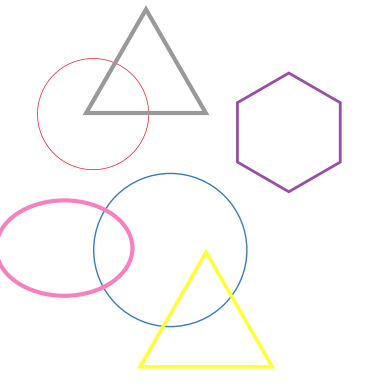[{"shape": "circle", "thickness": 0.5, "radius": 0.72, "center": [0.242, 0.704]}, {"shape": "circle", "thickness": 1, "radius": 0.99, "center": [0.442, 0.351]}, {"shape": "hexagon", "thickness": 2, "radius": 0.77, "center": [0.75, 0.656]}, {"shape": "triangle", "thickness": 2.5, "radius": 0.99, "center": [0.535, 0.146]}, {"shape": "oval", "thickness": 3, "radius": 0.88, "center": [0.167, 0.356]}, {"shape": "triangle", "thickness": 3, "radius": 0.9, "center": [0.379, 0.796]}]